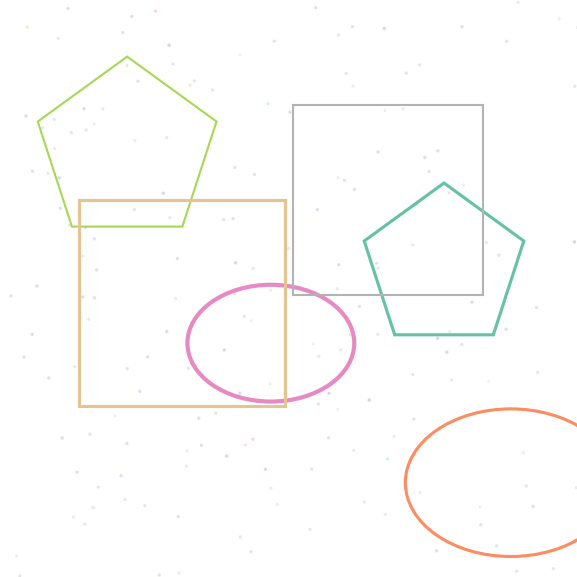[{"shape": "pentagon", "thickness": 1.5, "radius": 0.73, "center": [0.769, 0.537]}, {"shape": "oval", "thickness": 1.5, "radius": 0.91, "center": [0.884, 0.163]}, {"shape": "oval", "thickness": 2, "radius": 0.72, "center": [0.469, 0.405]}, {"shape": "pentagon", "thickness": 1, "radius": 0.81, "center": [0.22, 0.738]}, {"shape": "square", "thickness": 1.5, "radius": 0.89, "center": [0.315, 0.474]}, {"shape": "square", "thickness": 1, "radius": 0.82, "center": [0.671, 0.653]}]